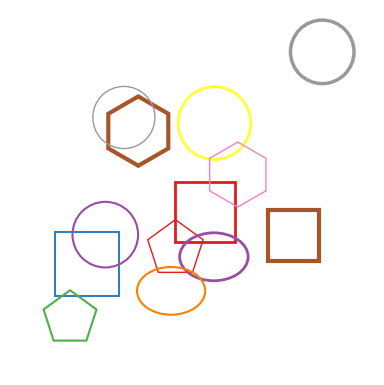[{"shape": "square", "thickness": 2, "radius": 0.39, "center": [0.533, 0.449]}, {"shape": "pentagon", "thickness": 1, "radius": 0.38, "center": [0.456, 0.354]}, {"shape": "square", "thickness": 1.5, "radius": 0.41, "center": [0.226, 0.314]}, {"shape": "pentagon", "thickness": 1.5, "radius": 0.36, "center": [0.182, 0.174]}, {"shape": "circle", "thickness": 1.5, "radius": 0.43, "center": [0.274, 0.391]}, {"shape": "oval", "thickness": 2, "radius": 0.44, "center": [0.556, 0.333]}, {"shape": "oval", "thickness": 1.5, "radius": 0.44, "center": [0.444, 0.245]}, {"shape": "circle", "thickness": 2, "radius": 0.47, "center": [0.557, 0.68]}, {"shape": "hexagon", "thickness": 3, "radius": 0.45, "center": [0.359, 0.66]}, {"shape": "square", "thickness": 3, "radius": 0.33, "center": [0.762, 0.388]}, {"shape": "hexagon", "thickness": 1, "radius": 0.42, "center": [0.618, 0.547]}, {"shape": "circle", "thickness": 1, "radius": 0.4, "center": [0.322, 0.695]}, {"shape": "circle", "thickness": 2.5, "radius": 0.41, "center": [0.837, 0.865]}]